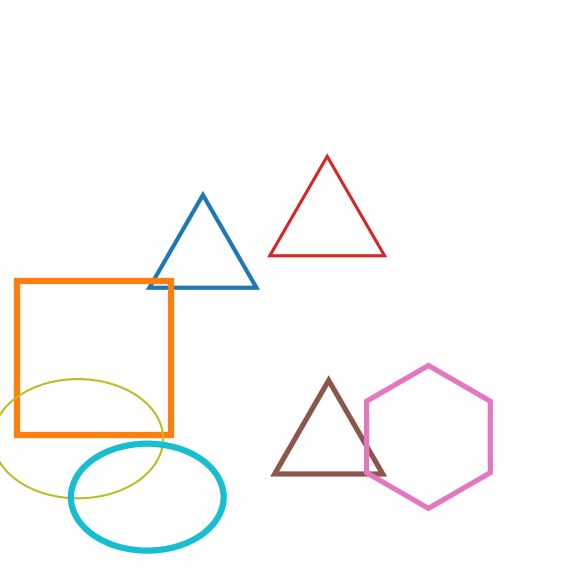[{"shape": "triangle", "thickness": 2, "radius": 0.54, "center": [0.351, 0.554]}, {"shape": "square", "thickness": 3, "radius": 0.66, "center": [0.163, 0.379]}, {"shape": "triangle", "thickness": 1.5, "radius": 0.57, "center": [0.567, 0.614]}, {"shape": "triangle", "thickness": 2.5, "radius": 0.54, "center": [0.569, 0.232]}, {"shape": "hexagon", "thickness": 2.5, "radius": 0.62, "center": [0.742, 0.243]}, {"shape": "oval", "thickness": 1, "radius": 0.74, "center": [0.135, 0.239]}, {"shape": "oval", "thickness": 3, "radius": 0.66, "center": [0.255, 0.138]}]